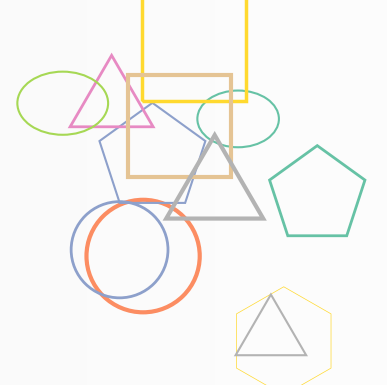[{"shape": "pentagon", "thickness": 2, "radius": 0.65, "center": [0.819, 0.492]}, {"shape": "oval", "thickness": 1.5, "radius": 0.53, "center": [0.615, 0.691]}, {"shape": "circle", "thickness": 3, "radius": 0.73, "center": [0.369, 0.335]}, {"shape": "circle", "thickness": 2, "radius": 0.62, "center": [0.309, 0.351]}, {"shape": "pentagon", "thickness": 1.5, "radius": 0.72, "center": [0.393, 0.589]}, {"shape": "triangle", "thickness": 2, "radius": 0.62, "center": [0.288, 0.733]}, {"shape": "oval", "thickness": 1.5, "radius": 0.59, "center": [0.162, 0.732]}, {"shape": "square", "thickness": 2.5, "radius": 0.67, "center": [0.502, 0.873]}, {"shape": "hexagon", "thickness": 0.5, "radius": 0.7, "center": [0.732, 0.114]}, {"shape": "square", "thickness": 3, "radius": 0.66, "center": [0.463, 0.673]}, {"shape": "triangle", "thickness": 1.5, "radius": 0.53, "center": [0.699, 0.13]}, {"shape": "triangle", "thickness": 3, "radius": 0.72, "center": [0.554, 0.505]}]